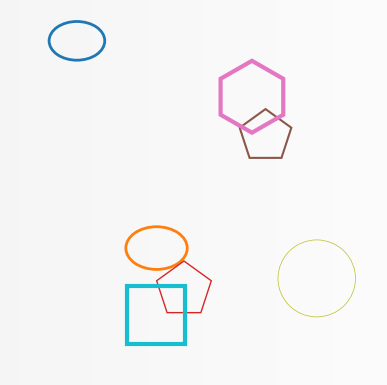[{"shape": "oval", "thickness": 2, "radius": 0.36, "center": [0.199, 0.894]}, {"shape": "oval", "thickness": 2, "radius": 0.4, "center": [0.404, 0.356]}, {"shape": "pentagon", "thickness": 1, "radius": 0.37, "center": [0.475, 0.248]}, {"shape": "pentagon", "thickness": 1.5, "radius": 0.35, "center": [0.685, 0.647]}, {"shape": "hexagon", "thickness": 3, "radius": 0.47, "center": [0.65, 0.749]}, {"shape": "circle", "thickness": 0.5, "radius": 0.5, "center": [0.817, 0.277]}, {"shape": "square", "thickness": 3, "radius": 0.37, "center": [0.402, 0.182]}]